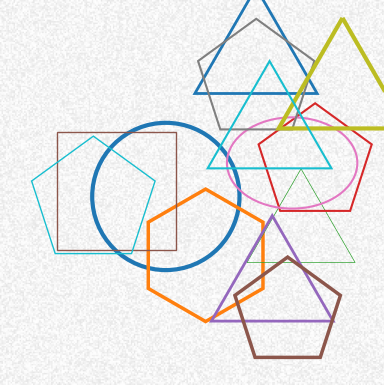[{"shape": "circle", "thickness": 3, "radius": 0.96, "center": [0.431, 0.49]}, {"shape": "triangle", "thickness": 2, "radius": 0.92, "center": [0.665, 0.849]}, {"shape": "hexagon", "thickness": 2.5, "radius": 0.86, "center": [0.534, 0.337]}, {"shape": "triangle", "thickness": 0.5, "radius": 0.81, "center": [0.782, 0.399]}, {"shape": "pentagon", "thickness": 1.5, "radius": 0.77, "center": [0.819, 0.577]}, {"shape": "triangle", "thickness": 2, "radius": 0.91, "center": [0.707, 0.257]}, {"shape": "pentagon", "thickness": 2.5, "radius": 0.72, "center": [0.747, 0.188]}, {"shape": "square", "thickness": 1, "radius": 0.77, "center": [0.303, 0.504]}, {"shape": "oval", "thickness": 1.5, "radius": 0.85, "center": [0.759, 0.577]}, {"shape": "pentagon", "thickness": 1.5, "radius": 0.79, "center": [0.666, 0.792]}, {"shape": "triangle", "thickness": 3, "radius": 0.96, "center": [0.89, 0.762]}, {"shape": "triangle", "thickness": 1.5, "radius": 0.93, "center": [0.7, 0.656]}, {"shape": "pentagon", "thickness": 1, "radius": 0.84, "center": [0.243, 0.478]}]